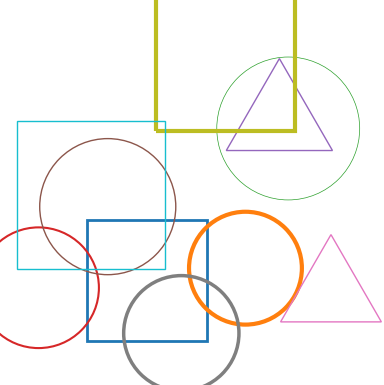[{"shape": "square", "thickness": 2, "radius": 0.78, "center": [0.381, 0.271]}, {"shape": "circle", "thickness": 3, "radius": 0.73, "center": [0.638, 0.303]}, {"shape": "circle", "thickness": 0.5, "radius": 0.93, "center": [0.749, 0.666]}, {"shape": "circle", "thickness": 1.5, "radius": 0.78, "center": [0.1, 0.253]}, {"shape": "triangle", "thickness": 1, "radius": 0.8, "center": [0.726, 0.689]}, {"shape": "circle", "thickness": 1, "radius": 0.88, "center": [0.28, 0.463]}, {"shape": "triangle", "thickness": 1, "radius": 0.76, "center": [0.86, 0.239]}, {"shape": "circle", "thickness": 2.5, "radius": 0.75, "center": [0.471, 0.134]}, {"shape": "square", "thickness": 3, "radius": 0.9, "center": [0.586, 0.839]}, {"shape": "square", "thickness": 1, "radius": 0.96, "center": [0.236, 0.494]}]